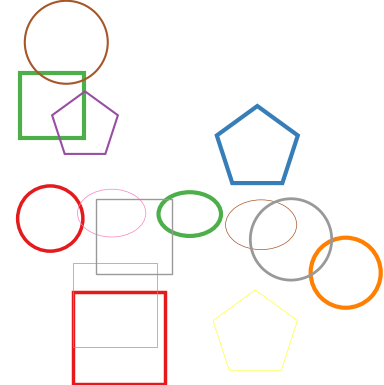[{"shape": "square", "thickness": 2.5, "radius": 0.6, "center": [0.309, 0.121]}, {"shape": "circle", "thickness": 2.5, "radius": 0.42, "center": [0.131, 0.432]}, {"shape": "pentagon", "thickness": 3, "radius": 0.55, "center": [0.668, 0.614]}, {"shape": "oval", "thickness": 3, "radius": 0.41, "center": [0.493, 0.444]}, {"shape": "square", "thickness": 3, "radius": 0.42, "center": [0.135, 0.726]}, {"shape": "pentagon", "thickness": 1.5, "radius": 0.45, "center": [0.221, 0.673]}, {"shape": "square", "thickness": 0.5, "radius": 0.54, "center": [0.299, 0.208]}, {"shape": "circle", "thickness": 3, "radius": 0.46, "center": [0.898, 0.292]}, {"shape": "pentagon", "thickness": 0.5, "radius": 0.58, "center": [0.663, 0.132]}, {"shape": "oval", "thickness": 0.5, "radius": 0.46, "center": [0.678, 0.416]}, {"shape": "circle", "thickness": 1.5, "radius": 0.54, "center": [0.172, 0.89]}, {"shape": "oval", "thickness": 0.5, "radius": 0.44, "center": [0.29, 0.446]}, {"shape": "square", "thickness": 1, "radius": 0.49, "center": [0.349, 0.386]}, {"shape": "circle", "thickness": 2, "radius": 0.53, "center": [0.756, 0.378]}]